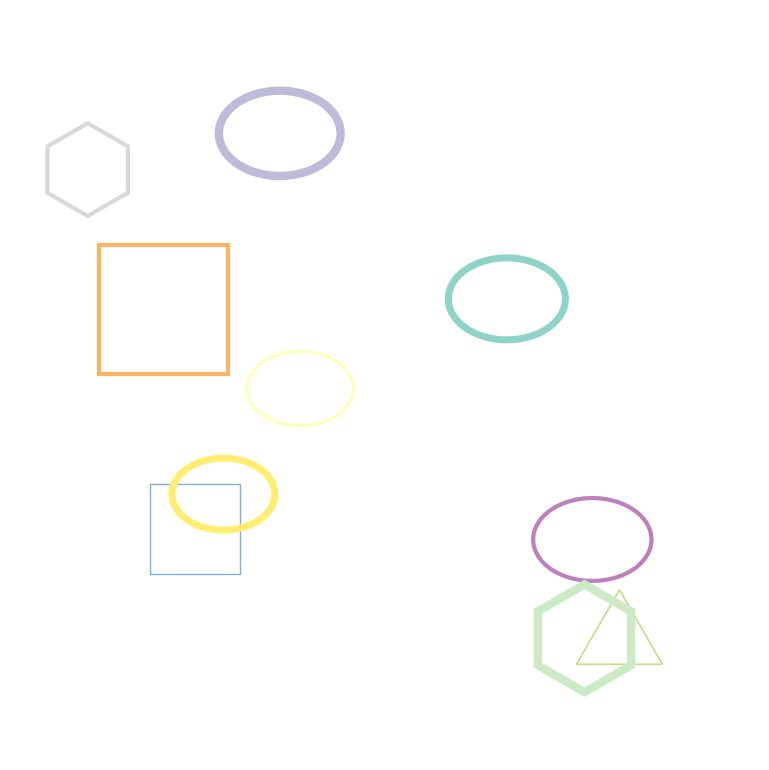[{"shape": "oval", "thickness": 2.5, "radius": 0.38, "center": [0.658, 0.612]}, {"shape": "oval", "thickness": 1, "radius": 0.34, "center": [0.39, 0.495]}, {"shape": "oval", "thickness": 3, "radius": 0.4, "center": [0.363, 0.827]}, {"shape": "square", "thickness": 0.5, "radius": 0.29, "center": [0.253, 0.314]}, {"shape": "square", "thickness": 1.5, "radius": 0.42, "center": [0.213, 0.598]}, {"shape": "triangle", "thickness": 0.5, "radius": 0.32, "center": [0.804, 0.17]}, {"shape": "hexagon", "thickness": 1.5, "radius": 0.3, "center": [0.114, 0.78]}, {"shape": "oval", "thickness": 1.5, "radius": 0.38, "center": [0.769, 0.299]}, {"shape": "hexagon", "thickness": 3, "radius": 0.35, "center": [0.759, 0.171]}, {"shape": "oval", "thickness": 2.5, "radius": 0.33, "center": [0.29, 0.358]}]